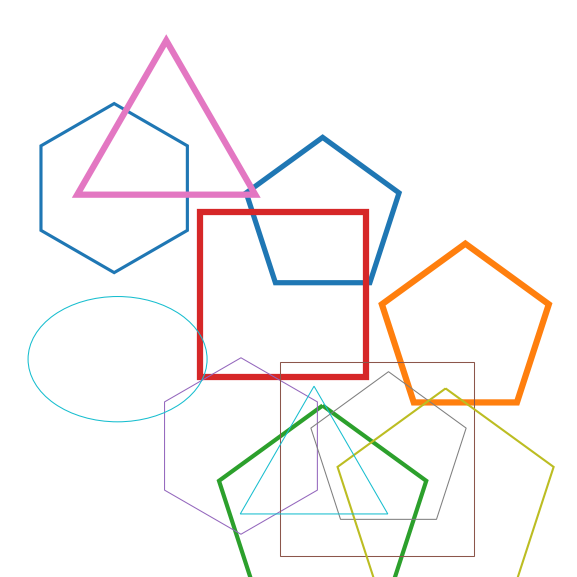[{"shape": "hexagon", "thickness": 1.5, "radius": 0.73, "center": [0.198, 0.673]}, {"shape": "pentagon", "thickness": 2.5, "radius": 0.7, "center": [0.559, 0.622]}, {"shape": "pentagon", "thickness": 3, "radius": 0.76, "center": [0.806, 0.425]}, {"shape": "pentagon", "thickness": 2, "radius": 0.94, "center": [0.559, 0.108]}, {"shape": "square", "thickness": 3, "radius": 0.72, "center": [0.49, 0.489]}, {"shape": "hexagon", "thickness": 0.5, "radius": 0.76, "center": [0.417, 0.227]}, {"shape": "square", "thickness": 0.5, "radius": 0.84, "center": [0.653, 0.204]}, {"shape": "triangle", "thickness": 3, "radius": 0.89, "center": [0.288, 0.751]}, {"shape": "pentagon", "thickness": 0.5, "radius": 0.71, "center": [0.673, 0.214]}, {"shape": "pentagon", "thickness": 1, "radius": 0.98, "center": [0.772, 0.13]}, {"shape": "triangle", "thickness": 0.5, "radius": 0.74, "center": [0.544, 0.183]}, {"shape": "oval", "thickness": 0.5, "radius": 0.77, "center": [0.204, 0.377]}]